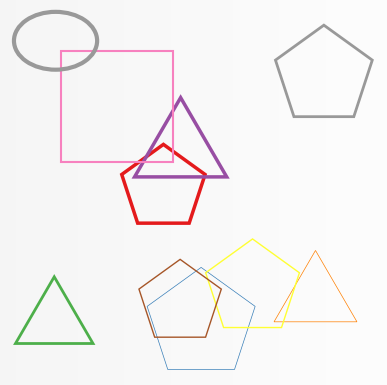[{"shape": "pentagon", "thickness": 2.5, "radius": 0.57, "center": [0.422, 0.512]}, {"shape": "pentagon", "thickness": 0.5, "radius": 0.73, "center": [0.519, 0.159]}, {"shape": "triangle", "thickness": 2, "radius": 0.58, "center": [0.14, 0.166]}, {"shape": "triangle", "thickness": 2.5, "radius": 0.69, "center": [0.466, 0.609]}, {"shape": "triangle", "thickness": 0.5, "radius": 0.62, "center": [0.814, 0.226]}, {"shape": "pentagon", "thickness": 1, "radius": 0.64, "center": [0.652, 0.252]}, {"shape": "pentagon", "thickness": 1, "radius": 0.56, "center": [0.465, 0.215]}, {"shape": "square", "thickness": 1.5, "radius": 0.72, "center": [0.303, 0.723]}, {"shape": "oval", "thickness": 3, "radius": 0.54, "center": [0.143, 0.894]}, {"shape": "pentagon", "thickness": 2, "radius": 0.66, "center": [0.836, 0.803]}]